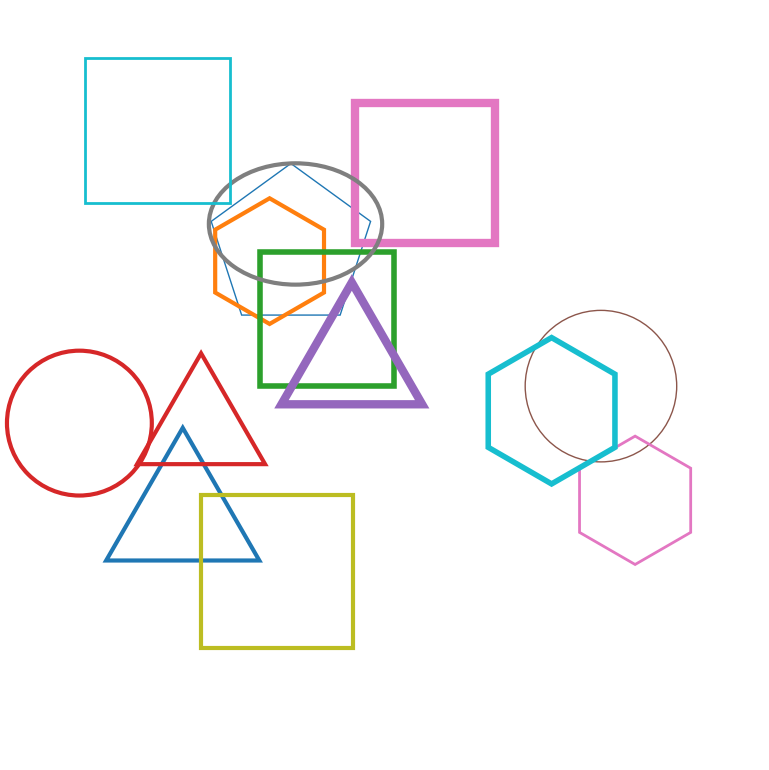[{"shape": "triangle", "thickness": 1.5, "radius": 0.57, "center": [0.237, 0.329]}, {"shape": "pentagon", "thickness": 0.5, "radius": 0.54, "center": [0.378, 0.679]}, {"shape": "hexagon", "thickness": 1.5, "radius": 0.41, "center": [0.35, 0.661]}, {"shape": "square", "thickness": 2, "radius": 0.43, "center": [0.425, 0.586]}, {"shape": "circle", "thickness": 1.5, "radius": 0.47, "center": [0.103, 0.451]}, {"shape": "triangle", "thickness": 1.5, "radius": 0.48, "center": [0.261, 0.445]}, {"shape": "triangle", "thickness": 3, "radius": 0.53, "center": [0.457, 0.528]}, {"shape": "circle", "thickness": 0.5, "radius": 0.49, "center": [0.78, 0.499]}, {"shape": "hexagon", "thickness": 1, "radius": 0.42, "center": [0.825, 0.35]}, {"shape": "square", "thickness": 3, "radius": 0.45, "center": [0.552, 0.776]}, {"shape": "oval", "thickness": 1.5, "radius": 0.56, "center": [0.384, 0.709]}, {"shape": "square", "thickness": 1.5, "radius": 0.5, "center": [0.36, 0.258]}, {"shape": "square", "thickness": 1, "radius": 0.47, "center": [0.204, 0.83]}, {"shape": "hexagon", "thickness": 2, "radius": 0.48, "center": [0.716, 0.467]}]